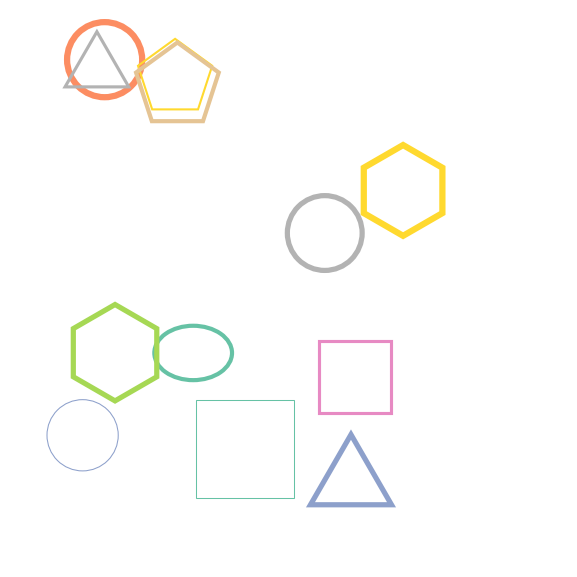[{"shape": "square", "thickness": 0.5, "radius": 0.42, "center": [0.424, 0.222]}, {"shape": "oval", "thickness": 2, "radius": 0.34, "center": [0.335, 0.388]}, {"shape": "circle", "thickness": 3, "radius": 0.33, "center": [0.181, 0.896]}, {"shape": "circle", "thickness": 0.5, "radius": 0.31, "center": [0.143, 0.245]}, {"shape": "triangle", "thickness": 2.5, "radius": 0.41, "center": [0.608, 0.166]}, {"shape": "square", "thickness": 1.5, "radius": 0.31, "center": [0.615, 0.347]}, {"shape": "hexagon", "thickness": 2.5, "radius": 0.42, "center": [0.199, 0.388]}, {"shape": "pentagon", "thickness": 1, "radius": 0.34, "center": [0.303, 0.864]}, {"shape": "hexagon", "thickness": 3, "radius": 0.39, "center": [0.698, 0.669]}, {"shape": "pentagon", "thickness": 2, "radius": 0.38, "center": [0.307, 0.85]}, {"shape": "triangle", "thickness": 1.5, "radius": 0.32, "center": [0.168, 0.881]}, {"shape": "circle", "thickness": 2.5, "radius": 0.32, "center": [0.562, 0.596]}]